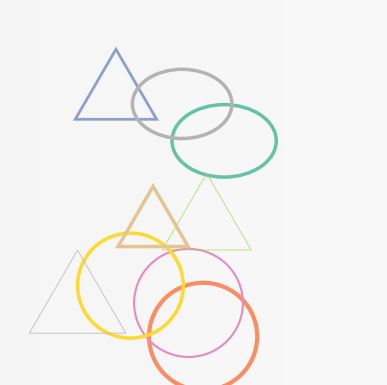[{"shape": "oval", "thickness": 2.5, "radius": 0.67, "center": [0.578, 0.634]}, {"shape": "circle", "thickness": 3, "radius": 0.7, "center": [0.524, 0.126]}, {"shape": "triangle", "thickness": 2, "radius": 0.61, "center": [0.299, 0.751]}, {"shape": "circle", "thickness": 1.5, "radius": 0.7, "center": [0.486, 0.213]}, {"shape": "triangle", "thickness": 0.5, "radius": 0.66, "center": [0.534, 0.417]}, {"shape": "circle", "thickness": 2.5, "radius": 0.68, "center": [0.337, 0.258]}, {"shape": "triangle", "thickness": 2.5, "radius": 0.52, "center": [0.395, 0.412]}, {"shape": "triangle", "thickness": 0.5, "radius": 0.72, "center": [0.2, 0.207]}, {"shape": "oval", "thickness": 2.5, "radius": 0.64, "center": [0.47, 0.73]}]